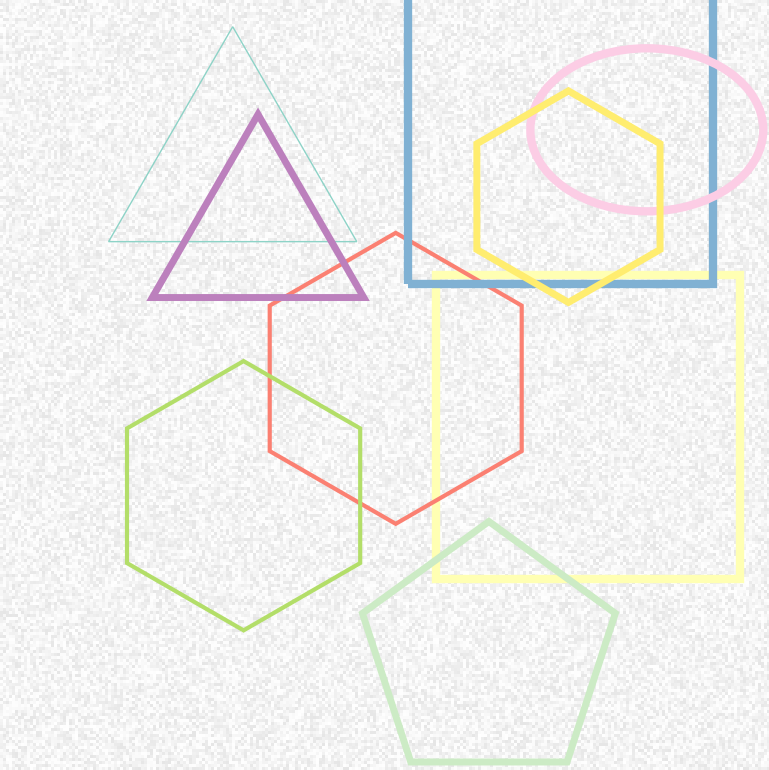[{"shape": "triangle", "thickness": 0.5, "radius": 0.93, "center": [0.302, 0.779]}, {"shape": "square", "thickness": 3, "radius": 0.99, "center": [0.764, 0.446]}, {"shape": "hexagon", "thickness": 1.5, "radius": 0.94, "center": [0.514, 0.509]}, {"shape": "square", "thickness": 3, "radius": 0.99, "center": [0.728, 0.828]}, {"shape": "hexagon", "thickness": 1.5, "radius": 0.87, "center": [0.316, 0.356]}, {"shape": "oval", "thickness": 3, "radius": 0.76, "center": [0.84, 0.831]}, {"shape": "triangle", "thickness": 2.5, "radius": 0.79, "center": [0.335, 0.693]}, {"shape": "pentagon", "thickness": 2.5, "radius": 0.86, "center": [0.635, 0.15]}, {"shape": "hexagon", "thickness": 2.5, "radius": 0.69, "center": [0.738, 0.745]}]